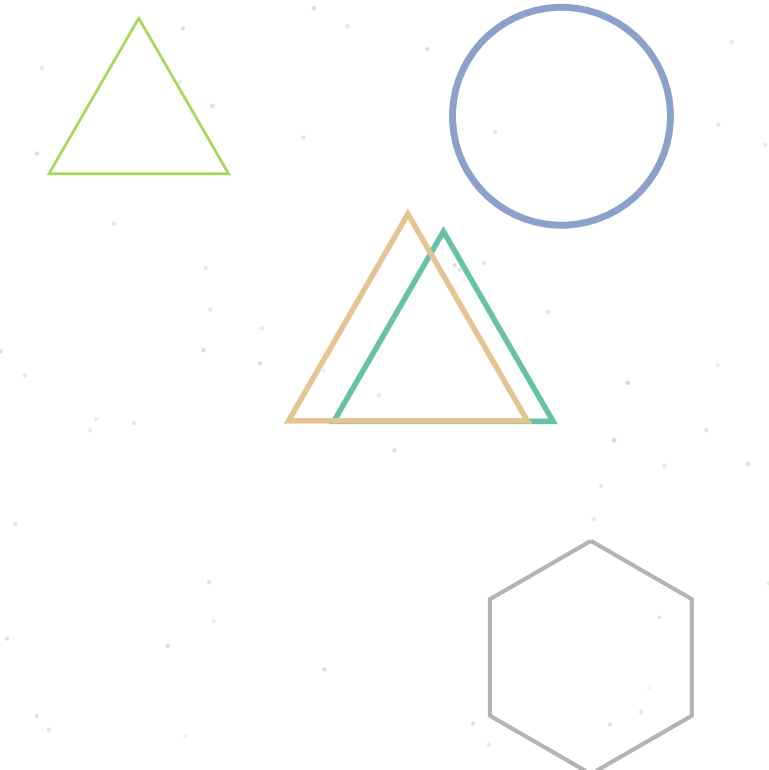[{"shape": "triangle", "thickness": 2, "radius": 0.82, "center": [0.576, 0.535]}, {"shape": "circle", "thickness": 2.5, "radius": 0.71, "center": [0.729, 0.849]}, {"shape": "triangle", "thickness": 1, "radius": 0.67, "center": [0.18, 0.842]}, {"shape": "triangle", "thickness": 2, "radius": 0.9, "center": [0.53, 0.543]}, {"shape": "hexagon", "thickness": 1.5, "radius": 0.76, "center": [0.767, 0.146]}]